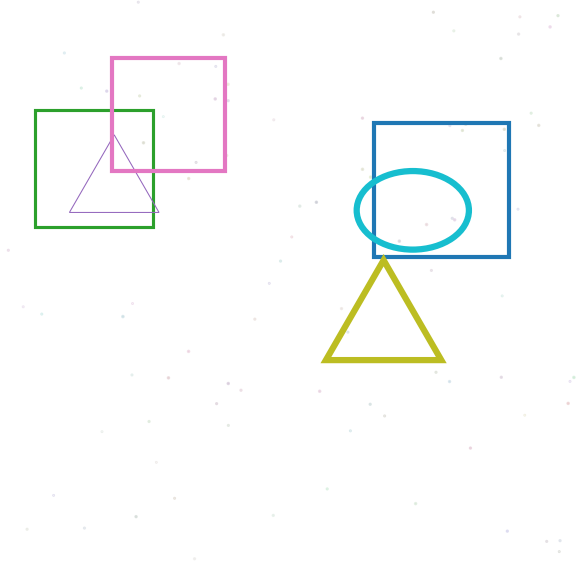[{"shape": "square", "thickness": 2, "radius": 0.58, "center": [0.764, 0.67]}, {"shape": "square", "thickness": 1.5, "radius": 0.51, "center": [0.163, 0.708]}, {"shape": "triangle", "thickness": 0.5, "radius": 0.45, "center": [0.198, 0.676]}, {"shape": "square", "thickness": 2, "radius": 0.49, "center": [0.292, 0.801]}, {"shape": "triangle", "thickness": 3, "radius": 0.58, "center": [0.664, 0.433]}, {"shape": "oval", "thickness": 3, "radius": 0.49, "center": [0.715, 0.635]}]